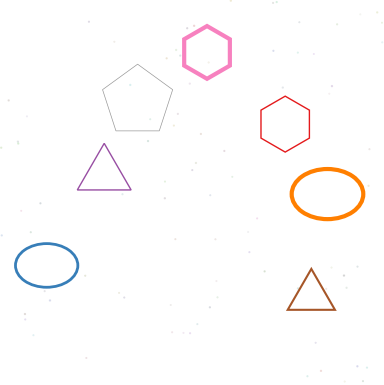[{"shape": "hexagon", "thickness": 1, "radius": 0.36, "center": [0.741, 0.678]}, {"shape": "oval", "thickness": 2, "radius": 0.41, "center": [0.121, 0.311]}, {"shape": "triangle", "thickness": 1, "radius": 0.4, "center": [0.271, 0.547]}, {"shape": "oval", "thickness": 3, "radius": 0.46, "center": [0.851, 0.496]}, {"shape": "triangle", "thickness": 1.5, "radius": 0.35, "center": [0.809, 0.231]}, {"shape": "hexagon", "thickness": 3, "radius": 0.34, "center": [0.538, 0.864]}, {"shape": "pentagon", "thickness": 0.5, "radius": 0.48, "center": [0.357, 0.738]}]